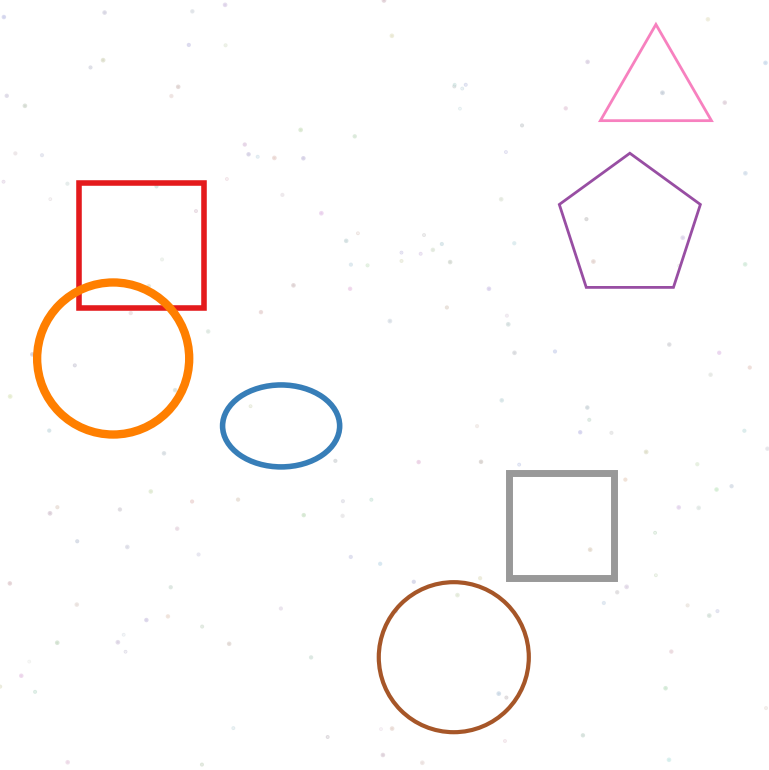[{"shape": "square", "thickness": 2, "radius": 0.41, "center": [0.184, 0.682]}, {"shape": "oval", "thickness": 2, "radius": 0.38, "center": [0.365, 0.447]}, {"shape": "pentagon", "thickness": 1, "radius": 0.48, "center": [0.818, 0.705]}, {"shape": "circle", "thickness": 3, "radius": 0.49, "center": [0.147, 0.534]}, {"shape": "circle", "thickness": 1.5, "radius": 0.49, "center": [0.589, 0.147]}, {"shape": "triangle", "thickness": 1, "radius": 0.42, "center": [0.852, 0.885]}, {"shape": "square", "thickness": 2.5, "radius": 0.34, "center": [0.73, 0.318]}]